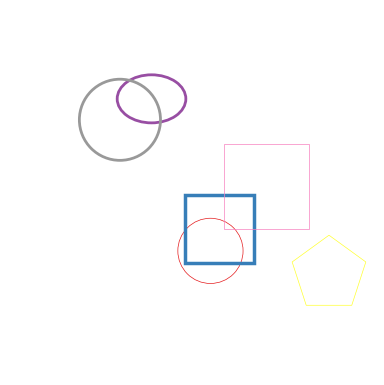[{"shape": "circle", "thickness": 0.5, "radius": 0.42, "center": [0.547, 0.348]}, {"shape": "square", "thickness": 2.5, "radius": 0.45, "center": [0.57, 0.405]}, {"shape": "oval", "thickness": 2, "radius": 0.45, "center": [0.394, 0.743]}, {"shape": "pentagon", "thickness": 0.5, "radius": 0.5, "center": [0.855, 0.288]}, {"shape": "square", "thickness": 0.5, "radius": 0.55, "center": [0.691, 0.515]}, {"shape": "circle", "thickness": 2, "radius": 0.53, "center": [0.312, 0.689]}]